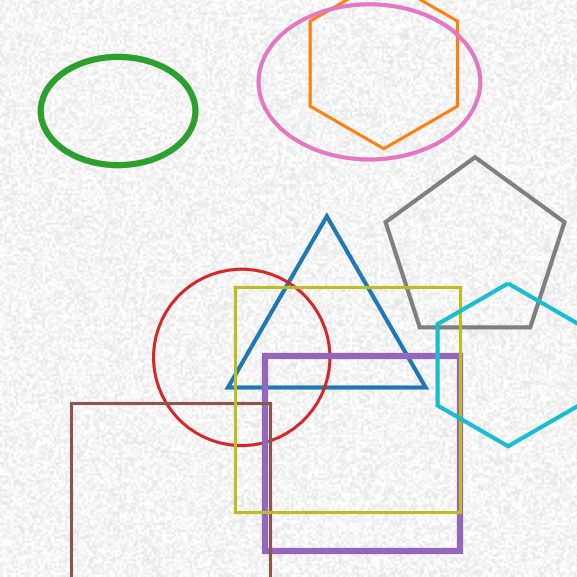[{"shape": "triangle", "thickness": 2, "radius": 0.99, "center": [0.566, 0.427]}, {"shape": "hexagon", "thickness": 1.5, "radius": 0.74, "center": [0.665, 0.889]}, {"shape": "oval", "thickness": 3, "radius": 0.67, "center": [0.204, 0.807]}, {"shape": "circle", "thickness": 1.5, "radius": 0.76, "center": [0.419, 0.38]}, {"shape": "square", "thickness": 3, "radius": 0.84, "center": [0.627, 0.214]}, {"shape": "square", "thickness": 1.5, "radius": 0.86, "center": [0.296, 0.13]}, {"shape": "oval", "thickness": 2, "radius": 0.96, "center": [0.64, 0.857]}, {"shape": "pentagon", "thickness": 2, "radius": 0.81, "center": [0.823, 0.564]}, {"shape": "square", "thickness": 1.5, "radius": 0.97, "center": [0.601, 0.308]}, {"shape": "hexagon", "thickness": 2, "radius": 0.7, "center": [0.88, 0.367]}]